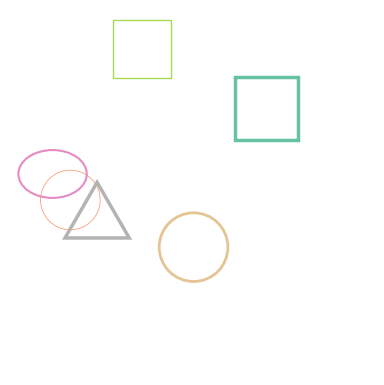[{"shape": "square", "thickness": 2.5, "radius": 0.41, "center": [0.692, 0.718]}, {"shape": "circle", "thickness": 0.5, "radius": 0.39, "center": [0.183, 0.481]}, {"shape": "oval", "thickness": 1.5, "radius": 0.44, "center": [0.137, 0.548]}, {"shape": "square", "thickness": 1, "radius": 0.38, "center": [0.368, 0.872]}, {"shape": "circle", "thickness": 2, "radius": 0.45, "center": [0.503, 0.358]}, {"shape": "triangle", "thickness": 2.5, "radius": 0.48, "center": [0.252, 0.43]}]